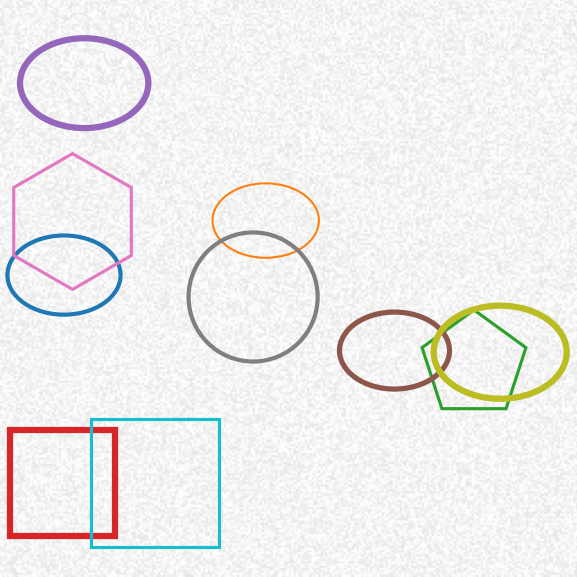[{"shape": "oval", "thickness": 2, "radius": 0.49, "center": [0.111, 0.523]}, {"shape": "oval", "thickness": 1, "radius": 0.46, "center": [0.46, 0.617]}, {"shape": "pentagon", "thickness": 1.5, "radius": 0.47, "center": [0.821, 0.368]}, {"shape": "square", "thickness": 3, "radius": 0.46, "center": [0.108, 0.163]}, {"shape": "oval", "thickness": 3, "radius": 0.56, "center": [0.146, 0.855]}, {"shape": "oval", "thickness": 2.5, "radius": 0.48, "center": [0.683, 0.392]}, {"shape": "hexagon", "thickness": 1.5, "radius": 0.59, "center": [0.126, 0.616]}, {"shape": "circle", "thickness": 2, "radius": 0.56, "center": [0.438, 0.485]}, {"shape": "oval", "thickness": 3, "radius": 0.58, "center": [0.866, 0.389]}, {"shape": "square", "thickness": 1.5, "radius": 0.56, "center": [0.268, 0.163]}]